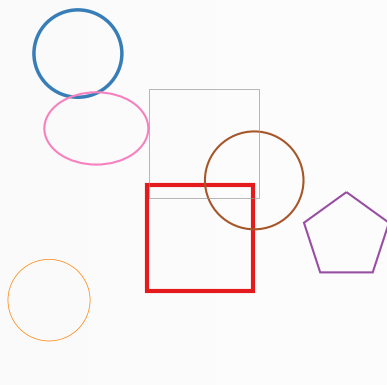[{"shape": "square", "thickness": 3, "radius": 0.68, "center": [0.515, 0.382]}, {"shape": "circle", "thickness": 2.5, "radius": 0.57, "center": [0.201, 0.861]}, {"shape": "pentagon", "thickness": 1.5, "radius": 0.58, "center": [0.894, 0.386]}, {"shape": "circle", "thickness": 0.5, "radius": 0.53, "center": [0.126, 0.22]}, {"shape": "circle", "thickness": 1.5, "radius": 0.64, "center": [0.656, 0.531]}, {"shape": "oval", "thickness": 1.5, "radius": 0.67, "center": [0.249, 0.666]}, {"shape": "square", "thickness": 0.5, "radius": 0.71, "center": [0.527, 0.628]}]